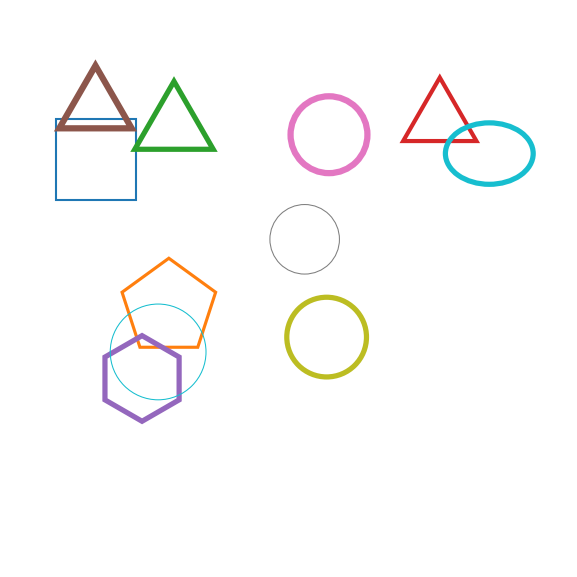[{"shape": "square", "thickness": 1, "radius": 0.35, "center": [0.166, 0.723]}, {"shape": "pentagon", "thickness": 1.5, "radius": 0.43, "center": [0.292, 0.467]}, {"shape": "triangle", "thickness": 2.5, "radius": 0.39, "center": [0.301, 0.78]}, {"shape": "triangle", "thickness": 2, "radius": 0.37, "center": [0.762, 0.792]}, {"shape": "hexagon", "thickness": 2.5, "radius": 0.37, "center": [0.246, 0.344]}, {"shape": "triangle", "thickness": 3, "radius": 0.36, "center": [0.165, 0.813]}, {"shape": "circle", "thickness": 3, "radius": 0.33, "center": [0.57, 0.766]}, {"shape": "circle", "thickness": 0.5, "radius": 0.3, "center": [0.528, 0.585]}, {"shape": "circle", "thickness": 2.5, "radius": 0.34, "center": [0.566, 0.415]}, {"shape": "circle", "thickness": 0.5, "radius": 0.41, "center": [0.274, 0.39]}, {"shape": "oval", "thickness": 2.5, "radius": 0.38, "center": [0.847, 0.733]}]